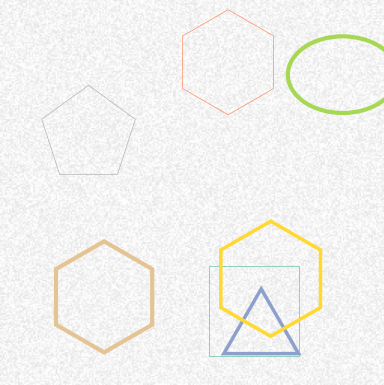[{"shape": "square", "thickness": 0.5, "radius": 0.58, "center": [0.661, 0.193]}, {"shape": "hexagon", "thickness": 0.5, "radius": 0.68, "center": [0.593, 0.838]}, {"shape": "triangle", "thickness": 2.5, "radius": 0.56, "center": [0.678, 0.138]}, {"shape": "oval", "thickness": 3, "radius": 0.71, "center": [0.89, 0.806]}, {"shape": "hexagon", "thickness": 2.5, "radius": 0.75, "center": [0.703, 0.276]}, {"shape": "hexagon", "thickness": 3, "radius": 0.72, "center": [0.27, 0.229]}, {"shape": "pentagon", "thickness": 0.5, "radius": 0.64, "center": [0.23, 0.651]}]